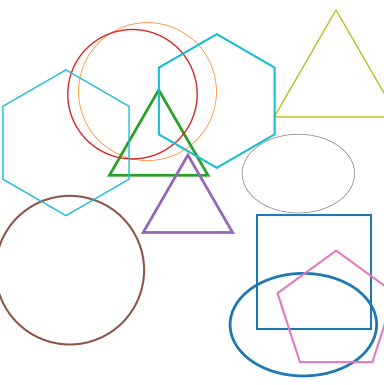[{"shape": "oval", "thickness": 2, "radius": 0.95, "center": [0.788, 0.157]}, {"shape": "square", "thickness": 1.5, "radius": 0.74, "center": [0.816, 0.294]}, {"shape": "circle", "thickness": 0.5, "radius": 0.9, "center": [0.383, 0.762]}, {"shape": "triangle", "thickness": 2, "radius": 0.74, "center": [0.412, 0.619]}, {"shape": "circle", "thickness": 1, "radius": 0.84, "center": [0.344, 0.755]}, {"shape": "triangle", "thickness": 2, "radius": 0.67, "center": [0.488, 0.463]}, {"shape": "circle", "thickness": 1.5, "radius": 0.97, "center": [0.181, 0.298]}, {"shape": "pentagon", "thickness": 1.5, "radius": 0.8, "center": [0.873, 0.189]}, {"shape": "oval", "thickness": 0.5, "radius": 0.73, "center": [0.775, 0.549]}, {"shape": "triangle", "thickness": 1, "radius": 0.93, "center": [0.873, 0.789]}, {"shape": "hexagon", "thickness": 1.5, "radius": 0.87, "center": [0.563, 0.738]}, {"shape": "hexagon", "thickness": 1, "radius": 0.95, "center": [0.171, 0.629]}]